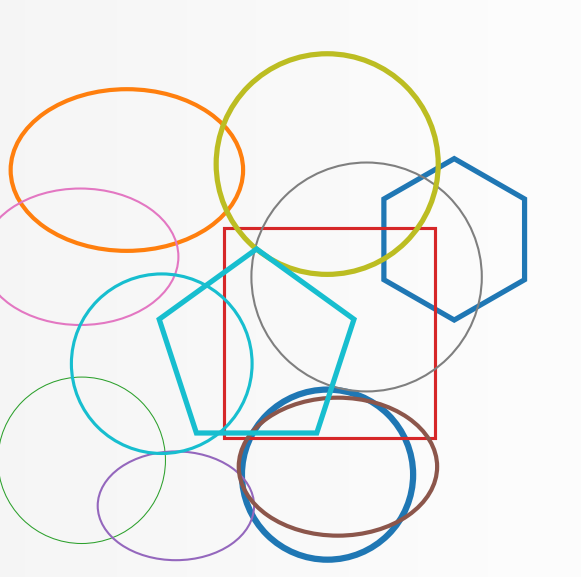[{"shape": "circle", "thickness": 3, "radius": 0.74, "center": [0.563, 0.177]}, {"shape": "hexagon", "thickness": 2.5, "radius": 0.7, "center": [0.781, 0.585]}, {"shape": "oval", "thickness": 2, "radius": 1.0, "center": [0.218, 0.705]}, {"shape": "circle", "thickness": 0.5, "radius": 0.72, "center": [0.141, 0.202]}, {"shape": "square", "thickness": 1.5, "radius": 0.91, "center": [0.567, 0.422]}, {"shape": "oval", "thickness": 1, "radius": 0.67, "center": [0.303, 0.123]}, {"shape": "oval", "thickness": 2, "radius": 0.85, "center": [0.581, 0.191]}, {"shape": "oval", "thickness": 1, "radius": 0.84, "center": [0.138, 0.555]}, {"shape": "circle", "thickness": 1, "radius": 0.99, "center": [0.631, 0.52]}, {"shape": "circle", "thickness": 2.5, "radius": 0.96, "center": [0.563, 0.715]}, {"shape": "circle", "thickness": 1.5, "radius": 0.78, "center": [0.278, 0.369]}, {"shape": "pentagon", "thickness": 2.5, "radius": 0.88, "center": [0.441, 0.392]}]